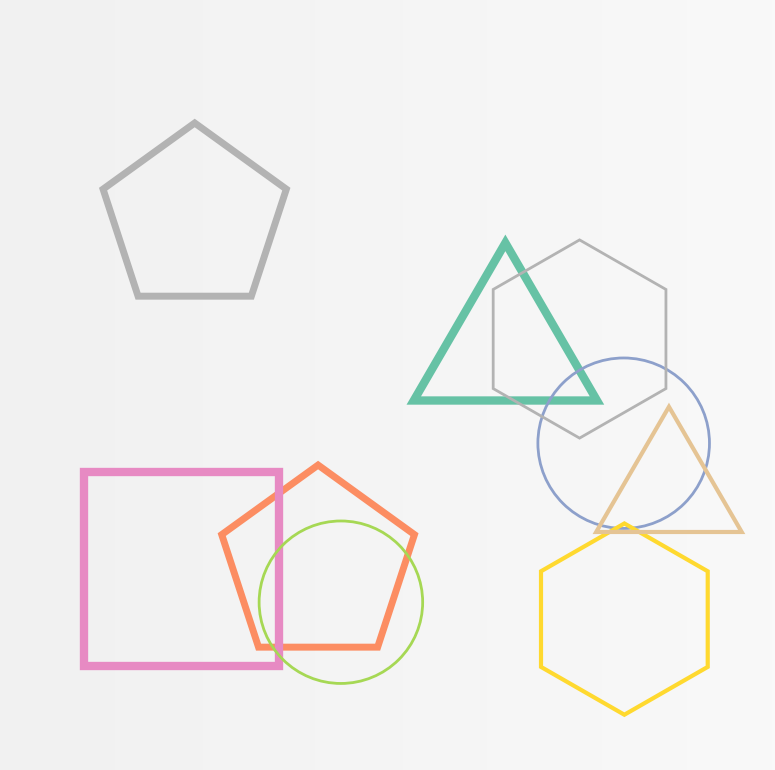[{"shape": "triangle", "thickness": 3, "radius": 0.68, "center": [0.652, 0.548]}, {"shape": "pentagon", "thickness": 2.5, "radius": 0.65, "center": [0.41, 0.265]}, {"shape": "circle", "thickness": 1, "radius": 0.55, "center": [0.805, 0.424]}, {"shape": "square", "thickness": 3, "radius": 0.63, "center": [0.234, 0.261]}, {"shape": "circle", "thickness": 1, "radius": 0.53, "center": [0.44, 0.218]}, {"shape": "hexagon", "thickness": 1.5, "radius": 0.62, "center": [0.806, 0.196]}, {"shape": "triangle", "thickness": 1.5, "radius": 0.54, "center": [0.863, 0.363]}, {"shape": "hexagon", "thickness": 1, "radius": 0.64, "center": [0.748, 0.56]}, {"shape": "pentagon", "thickness": 2.5, "radius": 0.62, "center": [0.251, 0.716]}]